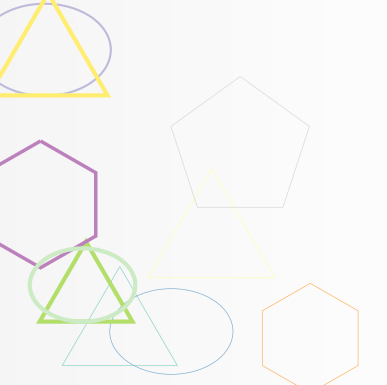[{"shape": "triangle", "thickness": 0.5, "radius": 0.86, "center": [0.309, 0.136]}, {"shape": "triangle", "thickness": 0.5, "radius": 0.94, "center": [0.546, 0.373]}, {"shape": "oval", "thickness": 1.5, "radius": 0.85, "center": [0.115, 0.871]}, {"shape": "oval", "thickness": 0.5, "radius": 0.79, "center": [0.442, 0.139]}, {"shape": "hexagon", "thickness": 0.5, "radius": 0.71, "center": [0.801, 0.122]}, {"shape": "triangle", "thickness": 3, "radius": 0.69, "center": [0.222, 0.234]}, {"shape": "pentagon", "thickness": 0.5, "radius": 0.94, "center": [0.62, 0.614]}, {"shape": "hexagon", "thickness": 2.5, "radius": 0.82, "center": [0.105, 0.469]}, {"shape": "oval", "thickness": 3, "radius": 0.68, "center": [0.213, 0.26]}, {"shape": "triangle", "thickness": 3, "radius": 0.88, "center": [0.124, 0.841]}]